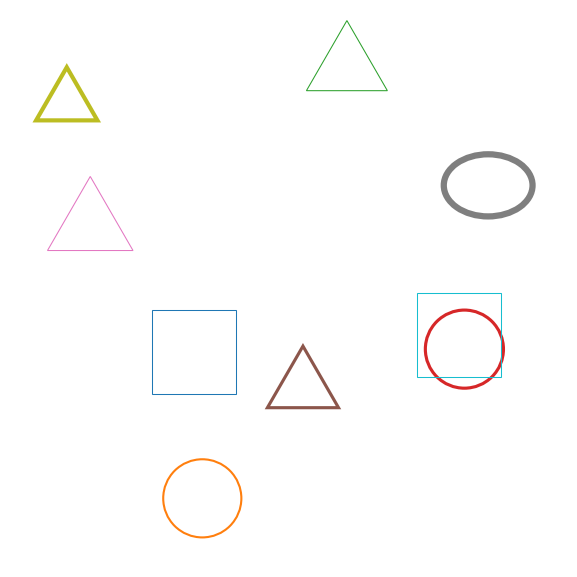[{"shape": "square", "thickness": 0.5, "radius": 0.37, "center": [0.336, 0.39]}, {"shape": "circle", "thickness": 1, "radius": 0.34, "center": [0.35, 0.136]}, {"shape": "triangle", "thickness": 0.5, "radius": 0.4, "center": [0.601, 0.883]}, {"shape": "circle", "thickness": 1.5, "radius": 0.34, "center": [0.804, 0.395]}, {"shape": "triangle", "thickness": 1.5, "radius": 0.36, "center": [0.525, 0.329]}, {"shape": "triangle", "thickness": 0.5, "radius": 0.43, "center": [0.156, 0.608]}, {"shape": "oval", "thickness": 3, "radius": 0.38, "center": [0.845, 0.678]}, {"shape": "triangle", "thickness": 2, "radius": 0.31, "center": [0.116, 0.821]}, {"shape": "square", "thickness": 0.5, "radius": 0.37, "center": [0.795, 0.419]}]